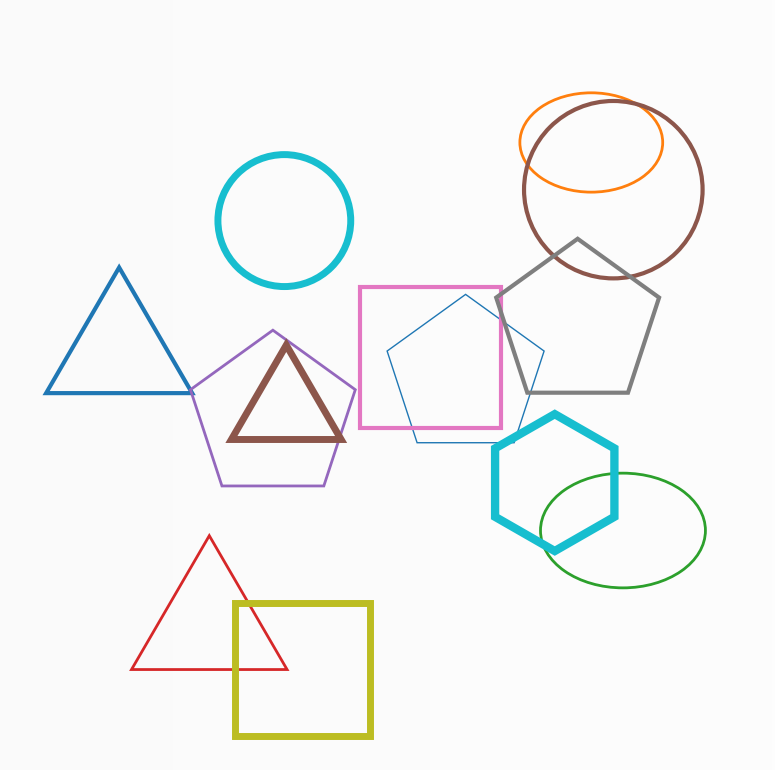[{"shape": "triangle", "thickness": 1.5, "radius": 0.54, "center": [0.154, 0.544]}, {"shape": "pentagon", "thickness": 0.5, "radius": 0.53, "center": [0.601, 0.511]}, {"shape": "oval", "thickness": 1, "radius": 0.46, "center": [0.763, 0.815]}, {"shape": "oval", "thickness": 1, "radius": 0.53, "center": [0.804, 0.311]}, {"shape": "triangle", "thickness": 1, "radius": 0.58, "center": [0.27, 0.188]}, {"shape": "pentagon", "thickness": 1, "radius": 0.56, "center": [0.352, 0.459]}, {"shape": "triangle", "thickness": 2.5, "radius": 0.41, "center": [0.369, 0.47]}, {"shape": "circle", "thickness": 1.5, "radius": 0.58, "center": [0.791, 0.754]}, {"shape": "square", "thickness": 1.5, "radius": 0.46, "center": [0.555, 0.536]}, {"shape": "pentagon", "thickness": 1.5, "radius": 0.55, "center": [0.745, 0.579]}, {"shape": "square", "thickness": 2.5, "radius": 0.43, "center": [0.39, 0.131]}, {"shape": "circle", "thickness": 2.5, "radius": 0.43, "center": [0.367, 0.714]}, {"shape": "hexagon", "thickness": 3, "radius": 0.44, "center": [0.716, 0.373]}]